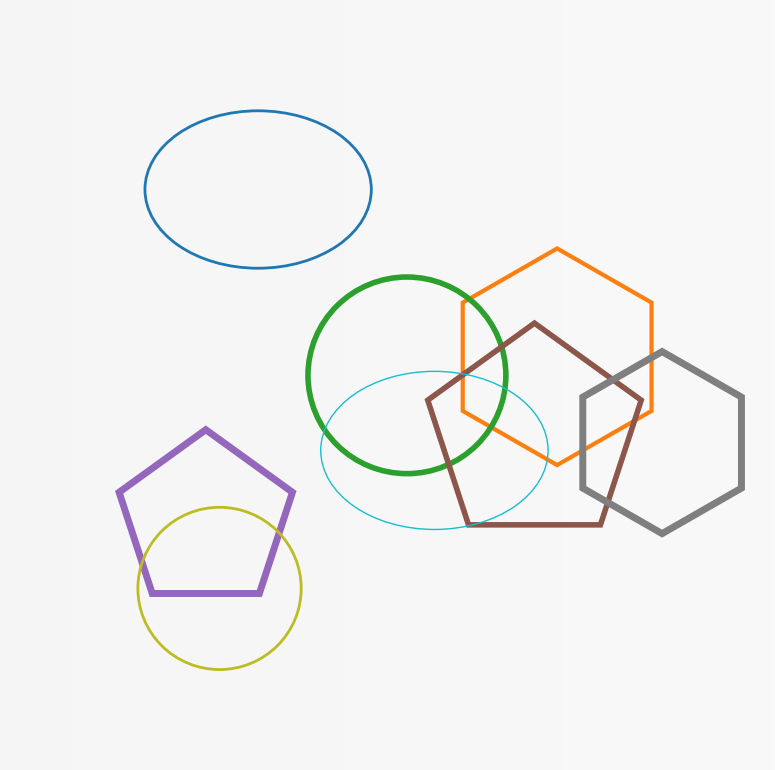[{"shape": "oval", "thickness": 1, "radius": 0.73, "center": [0.333, 0.754]}, {"shape": "hexagon", "thickness": 1.5, "radius": 0.7, "center": [0.719, 0.537]}, {"shape": "circle", "thickness": 2, "radius": 0.64, "center": [0.525, 0.513]}, {"shape": "pentagon", "thickness": 2.5, "radius": 0.59, "center": [0.266, 0.324]}, {"shape": "pentagon", "thickness": 2, "radius": 0.72, "center": [0.69, 0.436]}, {"shape": "hexagon", "thickness": 2.5, "radius": 0.59, "center": [0.854, 0.425]}, {"shape": "circle", "thickness": 1, "radius": 0.53, "center": [0.283, 0.236]}, {"shape": "oval", "thickness": 0.5, "radius": 0.73, "center": [0.561, 0.415]}]